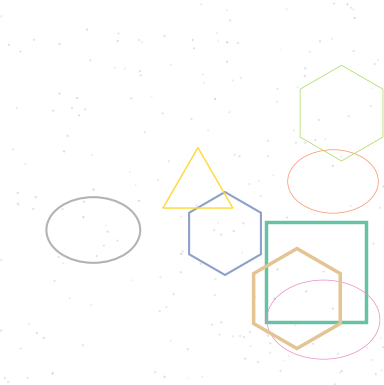[{"shape": "square", "thickness": 2.5, "radius": 0.65, "center": [0.821, 0.293]}, {"shape": "oval", "thickness": 0.5, "radius": 0.59, "center": [0.865, 0.529]}, {"shape": "hexagon", "thickness": 1.5, "radius": 0.54, "center": [0.584, 0.394]}, {"shape": "oval", "thickness": 0.5, "radius": 0.73, "center": [0.84, 0.17]}, {"shape": "hexagon", "thickness": 0.5, "radius": 0.62, "center": [0.887, 0.706]}, {"shape": "triangle", "thickness": 1, "radius": 0.52, "center": [0.514, 0.512]}, {"shape": "hexagon", "thickness": 2.5, "radius": 0.65, "center": [0.771, 0.225]}, {"shape": "oval", "thickness": 1.5, "radius": 0.61, "center": [0.242, 0.403]}]